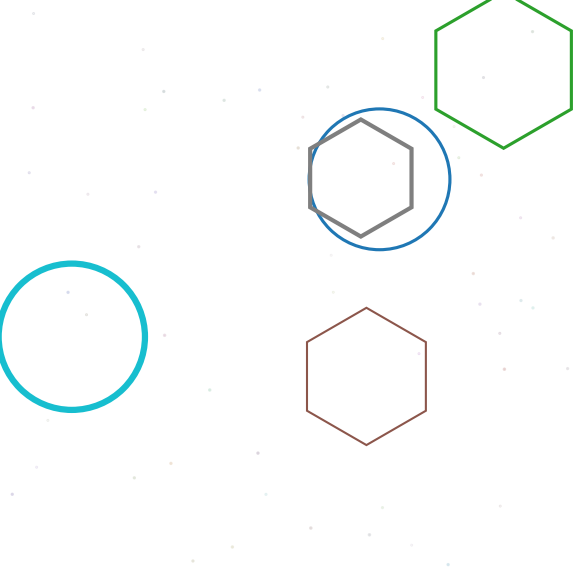[{"shape": "circle", "thickness": 1.5, "radius": 0.61, "center": [0.657, 0.689]}, {"shape": "hexagon", "thickness": 1.5, "radius": 0.68, "center": [0.872, 0.878]}, {"shape": "hexagon", "thickness": 1, "radius": 0.59, "center": [0.635, 0.347]}, {"shape": "hexagon", "thickness": 2, "radius": 0.51, "center": [0.625, 0.691]}, {"shape": "circle", "thickness": 3, "radius": 0.63, "center": [0.124, 0.416]}]